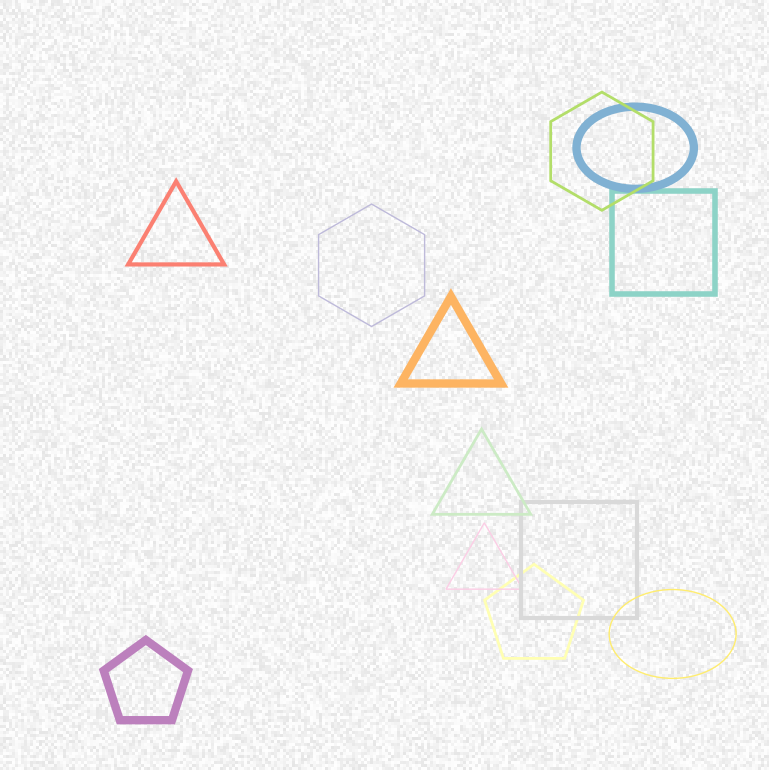[{"shape": "square", "thickness": 2, "radius": 0.34, "center": [0.861, 0.685]}, {"shape": "pentagon", "thickness": 1, "radius": 0.34, "center": [0.694, 0.2]}, {"shape": "hexagon", "thickness": 0.5, "radius": 0.4, "center": [0.483, 0.655]}, {"shape": "triangle", "thickness": 1.5, "radius": 0.36, "center": [0.229, 0.693]}, {"shape": "oval", "thickness": 3, "radius": 0.38, "center": [0.825, 0.808]}, {"shape": "triangle", "thickness": 3, "radius": 0.38, "center": [0.586, 0.54]}, {"shape": "hexagon", "thickness": 1, "radius": 0.38, "center": [0.782, 0.804]}, {"shape": "triangle", "thickness": 0.5, "radius": 0.29, "center": [0.629, 0.264]}, {"shape": "square", "thickness": 1.5, "radius": 0.38, "center": [0.752, 0.272]}, {"shape": "pentagon", "thickness": 3, "radius": 0.29, "center": [0.189, 0.111]}, {"shape": "triangle", "thickness": 1, "radius": 0.37, "center": [0.625, 0.369]}, {"shape": "oval", "thickness": 0.5, "radius": 0.41, "center": [0.874, 0.177]}]